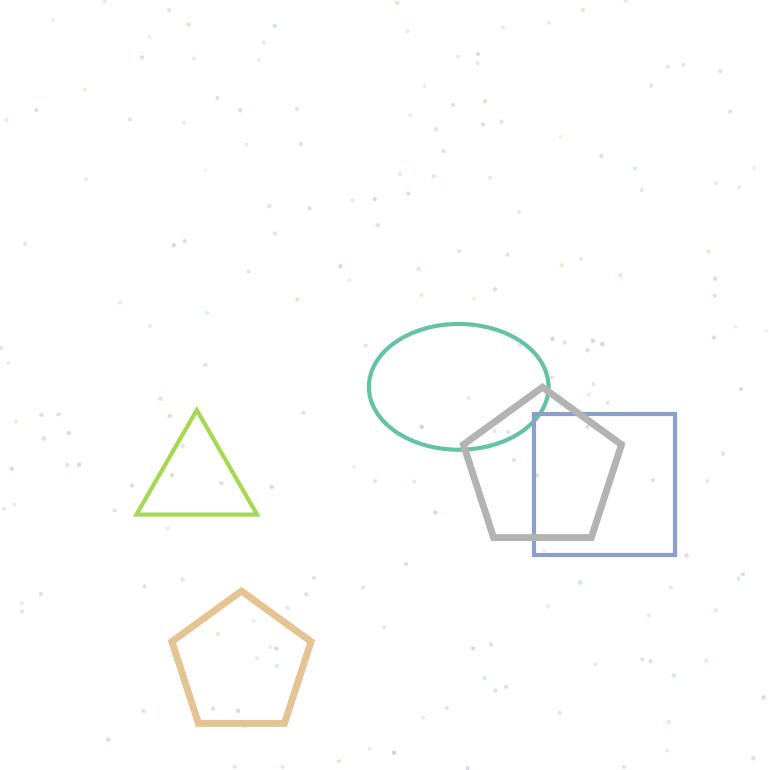[{"shape": "oval", "thickness": 1.5, "radius": 0.58, "center": [0.596, 0.498]}, {"shape": "square", "thickness": 1.5, "radius": 0.46, "center": [0.785, 0.371]}, {"shape": "triangle", "thickness": 1.5, "radius": 0.45, "center": [0.256, 0.377]}, {"shape": "pentagon", "thickness": 2.5, "radius": 0.48, "center": [0.314, 0.137]}, {"shape": "pentagon", "thickness": 2.5, "radius": 0.54, "center": [0.704, 0.389]}]